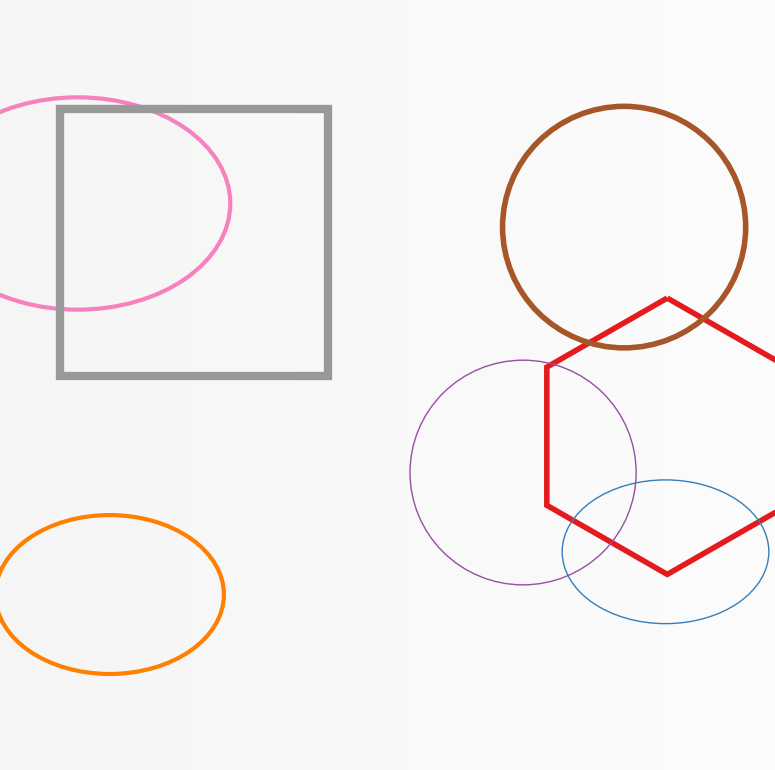[{"shape": "hexagon", "thickness": 2, "radius": 0.9, "center": [0.861, 0.433]}, {"shape": "oval", "thickness": 0.5, "radius": 0.67, "center": [0.859, 0.283]}, {"shape": "circle", "thickness": 0.5, "radius": 0.73, "center": [0.675, 0.386]}, {"shape": "oval", "thickness": 1.5, "radius": 0.74, "center": [0.142, 0.228]}, {"shape": "circle", "thickness": 2, "radius": 0.78, "center": [0.805, 0.705]}, {"shape": "oval", "thickness": 1.5, "radius": 0.98, "center": [0.1, 0.736]}, {"shape": "square", "thickness": 3, "radius": 0.87, "center": [0.25, 0.685]}]